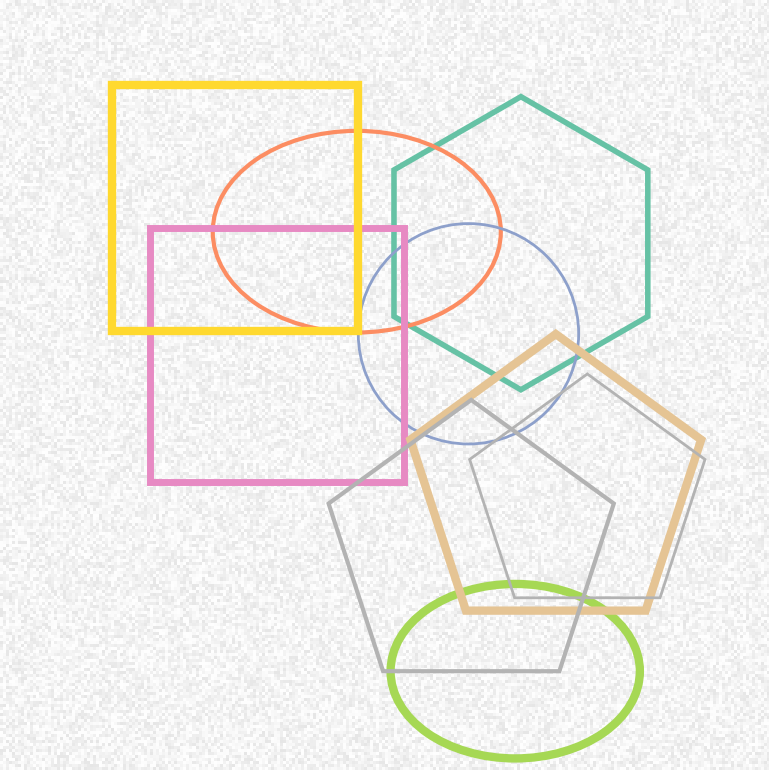[{"shape": "hexagon", "thickness": 2, "radius": 0.95, "center": [0.676, 0.684]}, {"shape": "oval", "thickness": 1.5, "radius": 0.94, "center": [0.463, 0.699]}, {"shape": "circle", "thickness": 1, "radius": 0.72, "center": [0.608, 0.567]}, {"shape": "square", "thickness": 2.5, "radius": 0.83, "center": [0.36, 0.539]}, {"shape": "oval", "thickness": 3, "radius": 0.81, "center": [0.669, 0.128]}, {"shape": "square", "thickness": 3, "radius": 0.8, "center": [0.306, 0.73]}, {"shape": "pentagon", "thickness": 3, "radius": 0.99, "center": [0.722, 0.368]}, {"shape": "pentagon", "thickness": 1, "radius": 0.8, "center": [0.763, 0.354]}, {"shape": "pentagon", "thickness": 1.5, "radius": 0.97, "center": [0.612, 0.286]}]